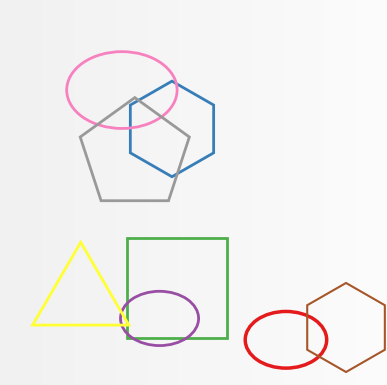[{"shape": "oval", "thickness": 2.5, "radius": 0.53, "center": [0.738, 0.117]}, {"shape": "hexagon", "thickness": 2, "radius": 0.62, "center": [0.444, 0.665]}, {"shape": "square", "thickness": 2, "radius": 0.65, "center": [0.456, 0.252]}, {"shape": "oval", "thickness": 2, "radius": 0.5, "center": [0.412, 0.173]}, {"shape": "triangle", "thickness": 2, "radius": 0.72, "center": [0.208, 0.227]}, {"shape": "hexagon", "thickness": 1.5, "radius": 0.58, "center": [0.893, 0.149]}, {"shape": "oval", "thickness": 2, "radius": 0.71, "center": [0.315, 0.766]}, {"shape": "pentagon", "thickness": 2, "radius": 0.74, "center": [0.348, 0.598]}]